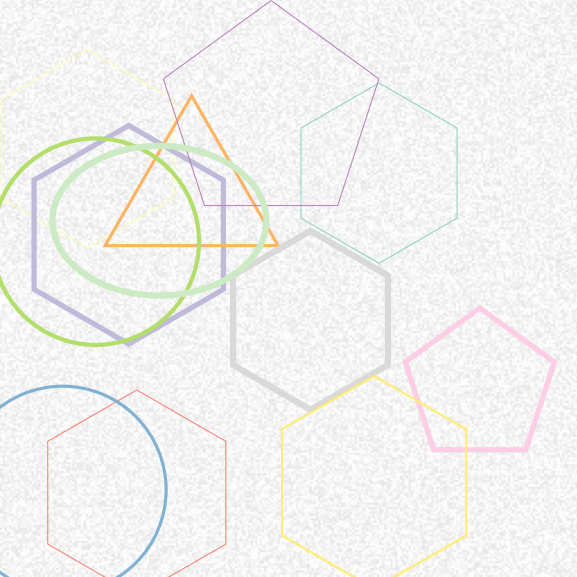[{"shape": "hexagon", "thickness": 0.5, "radius": 0.78, "center": [0.656, 0.699]}, {"shape": "hexagon", "thickness": 0.5, "radius": 0.86, "center": [0.151, 0.742]}, {"shape": "hexagon", "thickness": 2.5, "radius": 0.95, "center": [0.223, 0.593]}, {"shape": "hexagon", "thickness": 0.5, "radius": 0.89, "center": [0.237, 0.146]}, {"shape": "circle", "thickness": 1.5, "radius": 0.9, "center": [0.108, 0.151]}, {"shape": "triangle", "thickness": 1.5, "radius": 0.86, "center": [0.332, 0.66]}, {"shape": "circle", "thickness": 2, "radius": 0.89, "center": [0.166, 0.581]}, {"shape": "pentagon", "thickness": 2.5, "radius": 0.68, "center": [0.831, 0.33]}, {"shape": "hexagon", "thickness": 3, "radius": 0.77, "center": [0.538, 0.445]}, {"shape": "pentagon", "thickness": 0.5, "radius": 0.98, "center": [0.469, 0.802]}, {"shape": "oval", "thickness": 3, "radius": 0.93, "center": [0.276, 0.617]}, {"shape": "hexagon", "thickness": 1, "radius": 0.92, "center": [0.648, 0.164]}]